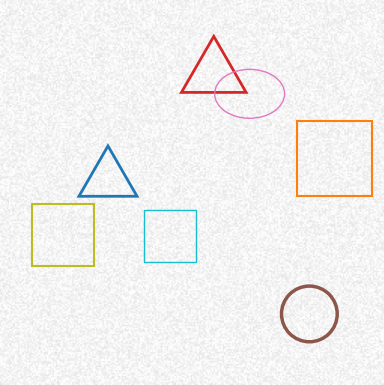[{"shape": "triangle", "thickness": 2, "radius": 0.44, "center": [0.28, 0.534]}, {"shape": "square", "thickness": 1.5, "radius": 0.49, "center": [0.869, 0.588]}, {"shape": "triangle", "thickness": 2, "radius": 0.49, "center": [0.555, 0.809]}, {"shape": "circle", "thickness": 2.5, "radius": 0.36, "center": [0.804, 0.185]}, {"shape": "oval", "thickness": 1, "radius": 0.45, "center": [0.648, 0.756]}, {"shape": "square", "thickness": 1.5, "radius": 0.4, "center": [0.165, 0.39]}, {"shape": "square", "thickness": 1, "radius": 0.34, "center": [0.441, 0.387]}]